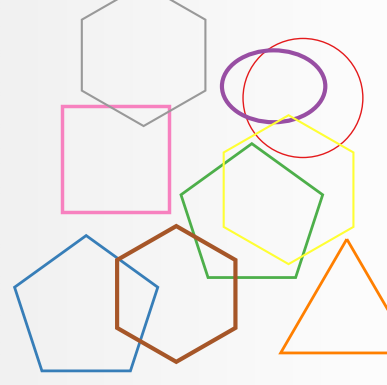[{"shape": "circle", "thickness": 1, "radius": 0.77, "center": [0.782, 0.745]}, {"shape": "pentagon", "thickness": 2, "radius": 0.97, "center": [0.222, 0.194]}, {"shape": "pentagon", "thickness": 2, "radius": 0.96, "center": [0.65, 0.435]}, {"shape": "oval", "thickness": 3, "radius": 0.67, "center": [0.706, 0.776]}, {"shape": "triangle", "thickness": 2, "radius": 0.99, "center": [0.895, 0.182]}, {"shape": "hexagon", "thickness": 1.5, "radius": 0.97, "center": [0.745, 0.507]}, {"shape": "hexagon", "thickness": 3, "radius": 0.88, "center": [0.455, 0.236]}, {"shape": "square", "thickness": 2.5, "radius": 0.69, "center": [0.298, 0.587]}, {"shape": "hexagon", "thickness": 1.5, "radius": 0.92, "center": [0.371, 0.857]}]